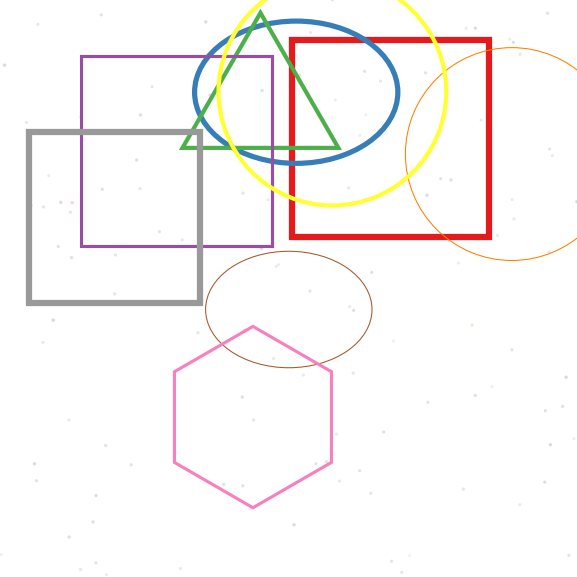[{"shape": "square", "thickness": 3, "radius": 0.85, "center": [0.676, 0.759]}, {"shape": "oval", "thickness": 2.5, "radius": 0.88, "center": [0.513, 0.839]}, {"shape": "triangle", "thickness": 2, "radius": 0.78, "center": [0.451, 0.821]}, {"shape": "square", "thickness": 1.5, "radius": 0.83, "center": [0.306, 0.738]}, {"shape": "circle", "thickness": 0.5, "radius": 0.92, "center": [0.886, 0.732]}, {"shape": "circle", "thickness": 2, "radius": 0.99, "center": [0.576, 0.841]}, {"shape": "oval", "thickness": 0.5, "radius": 0.72, "center": [0.5, 0.463]}, {"shape": "hexagon", "thickness": 1.5, "radius": 0.78, "center": [0.438, 0.277]}, {"shape": "square", "thickness": 3, "radius": 0.74, "center": [0.199, 0.623]}]